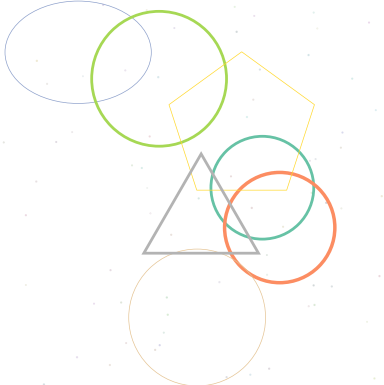[{"shape": "circle", "thickness": 2, "radius": 0.67, "center": [0.681, 0.512]}, {"shape": "circle", "thickness": 2.5, "radius": 0.72, "center": [0.727, 0.409]}, {"shape": "oval", "thickness": 0.5, "radius": 0.95, "center": [0.203, 0.864]}, {"shape": "circle", "thickness": 2, "radius": 0.88, "center": [0.413, 0.795]}, {"shape": "pentagon", "thickness": 0.5, "radius": 0.99, "center": [0.628, 0.667]}, {"shape": "circle", "thickness": 0.5, "radius": 0.89, "center": [0.512, 0.175]}, {"shape": "triangle", "thickness": 2, "radius": 0.86, "center": [0.522, 0.428]}]